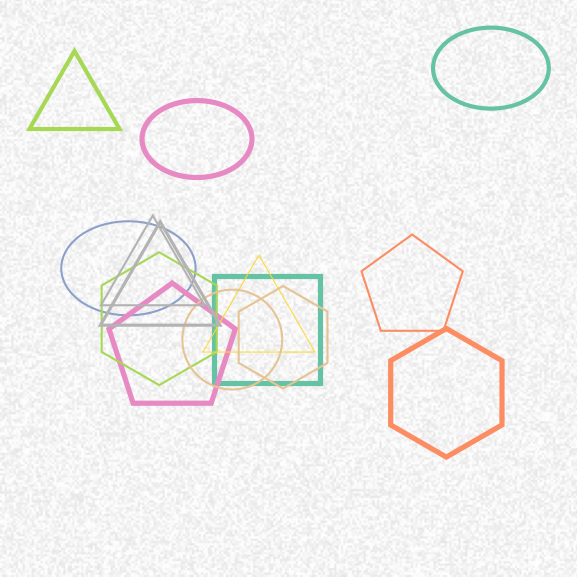[{"shape": "square", "thickness": 2.5, "radius": 0.46, "center": [0.462, 0.428]}, {"shape": "oval", "thickness": 2, "radius": 0.5, "center": [0.85, 0.881]}, {"shape": "pentagon", "thickness": 1, "radius": 0.46, "center": [0.714, 0.501]}, {"shape": "hexagon", "thickness": 2.5, "radius": 0.56, "center": [0.773, 0.319]}, {"shape": "oval", "thickness": 1, "radius": 0.58, "center": [0.222, 0.535]}, {"shape": "oval", "thickness": 2.5, "radius": 0.48, "center": [0.341, 0.758]}, {"shape": "pentagon", "thickness": 2.5, "radius": 0.58, "center": [0.298, 0.394]}, {"shape": "triangle", "thickness": 2, "radius": 0.45, "center": [0.129, 0.821]}, {"shape": "hexagon", "thickness": 1, "radius": 0.58, "center": [0.276, 0.447]}, {"shape": "triangle", "thickness": 0.5, "radius": 0.56, "center": [0.448, 0.446]}, {"shape": "circle", "thickness": 1, "radius": 0.43, "center": [0.402, 0.411]}, {"shape": "hexagon", "thickness": 1, "radius": 0.44, "center": [0.49, 0.415]}, {"shape": "triangle", "thickness": 1, "radius": 0.52, "center": [0.265, 0.522]}, {"shape": "triangle", "thickness": 1.5, "radius": 0.6, "center": [0.277, 0.496]}]